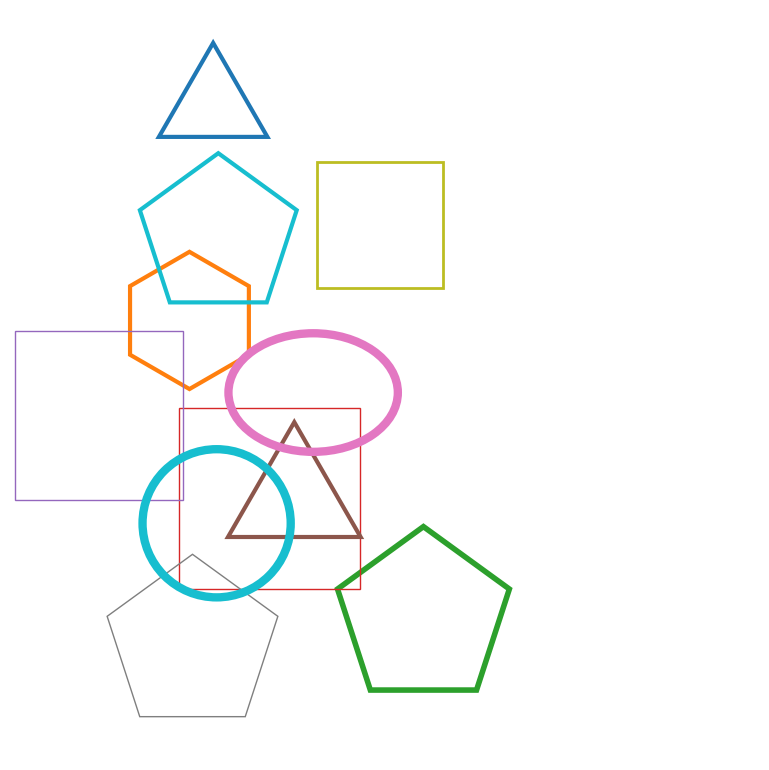[{"shape": "triangle", "thickness": 1.5, "radius": 0.41, "center": [0.277, 0.863]}, {"shape": "hexagon", "thickness": 1.5, "radius": 0.45, "center": [0.246, 0.584]}, {"shape": "pentagon", "thickness": 2, "radius": 0.59, "center": [0.55, 0.199]}, {"shape": "square", "thickness": 0.5, "radius": 0.59, "center": [0.35, 0.352]}, {"shape": "square", "thickness": 0.5, "radius": 0.55, "center": [0.129, 0.46]}, {"shape": "triangle", "thickness": 1.5, "radius": 0.5, "center": [0.382, 0.352]}, {"shape": "oval", "thickness": 3, "radius": 0.55, "center": [0.407, 0.49]}, {"shape": "pentagon", "thickness": 0.5, "radius": 0.58, "center": [0.25, 0.164]}, {"shape": "square", "thickness": 1, "radius": 0.41, "center": [0.494, 0.708]}, {"shape": "pentagon", "thickness": 1.5, "radius": 0.54, "center": [0.283, 0.694]}, {"shape": "circle", "thickness": 3, "radius": 0.48, "center": [0.281, 0.32]}]